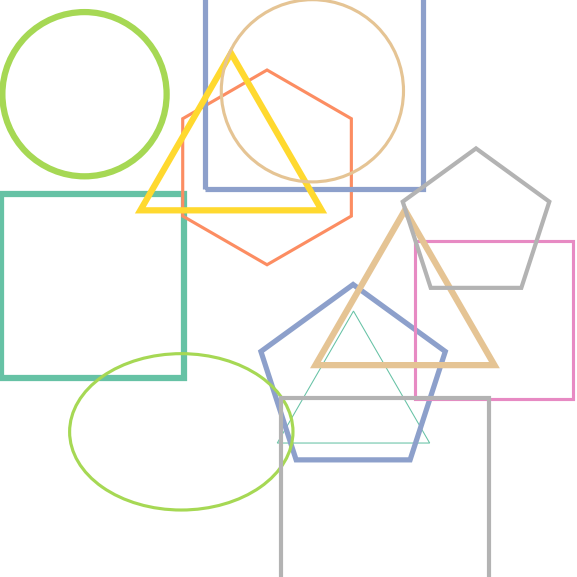[{"shape": "square", "thickness": 3, "radius": 0.79, "center": [0.16, 0.504]}, {"shape": "triangle", "thickness": 0.5, "radius": 0.76, "center": [0.612, 0.308]}, {"shape": "hexagon", "thickness": 1.5, "radius": 0.84, "center": [0.462, 0.709]}, {"shape": "square", "thickness": 2.5, "radius": 0.95, "center": [0.544, 0.862]}, {"shape": "pentagon", "thickness": 2.5, "radius": 0.84, "center": [0.611, 0.339]}, {"shape": "square", "thickness": 1.5, "radius": 0.68, "center": [0.856, 0.445]}, {"shape": "oval", "thickness": 1.5, "radius": 0.97, "center": [0.314, 0.251]}, {"shape": "circle", "thickness": 3, "radius": 0.71, "center": [0.146, 0.836]}, {"shape": "triangle", "thickness": 3, "radius": 0.91, "center": [0.4, 0.726]}, {"shape": "triangle", "thickness": 3, "radius": 0.89, "center": [0.701, 0.456]}, {"shape": "circle", "thickness": 1.5, "radius": 0.79, "center": [0.541, 0.842]}, {"shape": "pentagon", "thickness": 2, "radius": 0.67, "center": [0.824, 0.609]}, {"shape": "square", "thickness": 2, "radius": 0.9, "center": [0.666, 0.13]}]